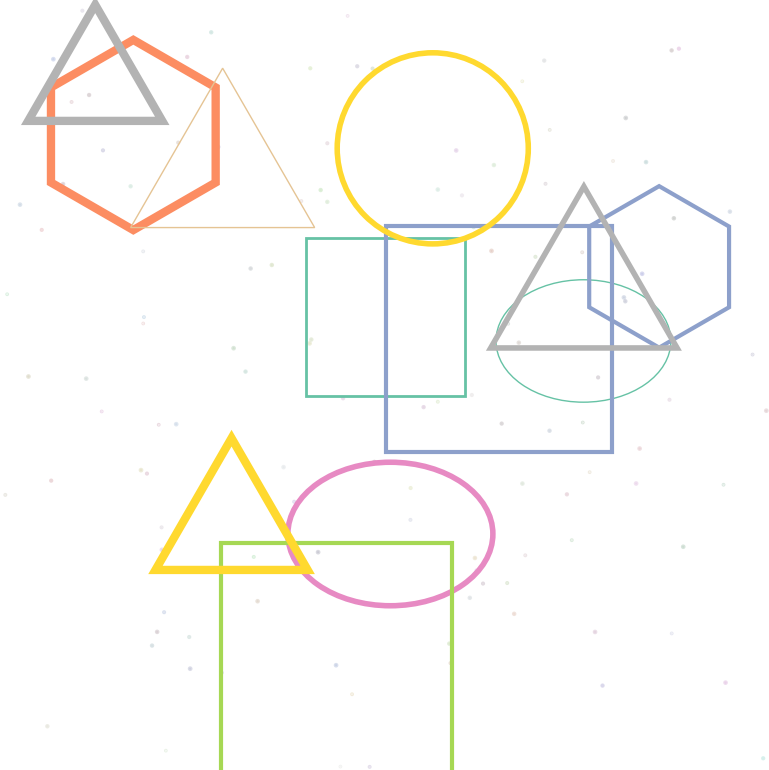[{"shape": "oval", "thickness": 0.5, "radius": 0.57, "center": [0.758, 0.557]}, {"shape": "square", "thickness": 1, "radius": 0.51, "center": [0.501, 0.588]}, {"shape": "hexagon", "thickness": 3, "radius": 0.62, "center": [0.173, 0.825]}, {"shape": "hexagon", "thickness": 1.5, "radius": 0.52, "center": [0.856, 0.653]}, {"shape": "square", "thickness": 1.5, "radius": 0.73, "center": [0.648, 0.56]}, {"shape": "oval", "thickness": 2, "radius": 0.67, "center": [0.507, 0.307]}, {"shape": "square", "thickness": 1.5, "radius": 0.75, "center": [0.437, 0.144]}, {"shape": "circle", "thickness": 2, "radius": 0.62, "center": [0.562, 0.807]}, {"shape": "triangle", "thickness": 3, "radius": 0.57, "center": [0.301, 0.317]}, {"shape": "triangle", "thickness": 0.5, "radius": 0.69, "center": [0.289, 0.773]}, {"shape": "triangle", "thickness": 2, "radius": 0.7, "center": [0.758, 0.618]}, {"shape": "triangle", "thickness": 3, "radius": 0.5, "center": [0.124, 0.893]}]